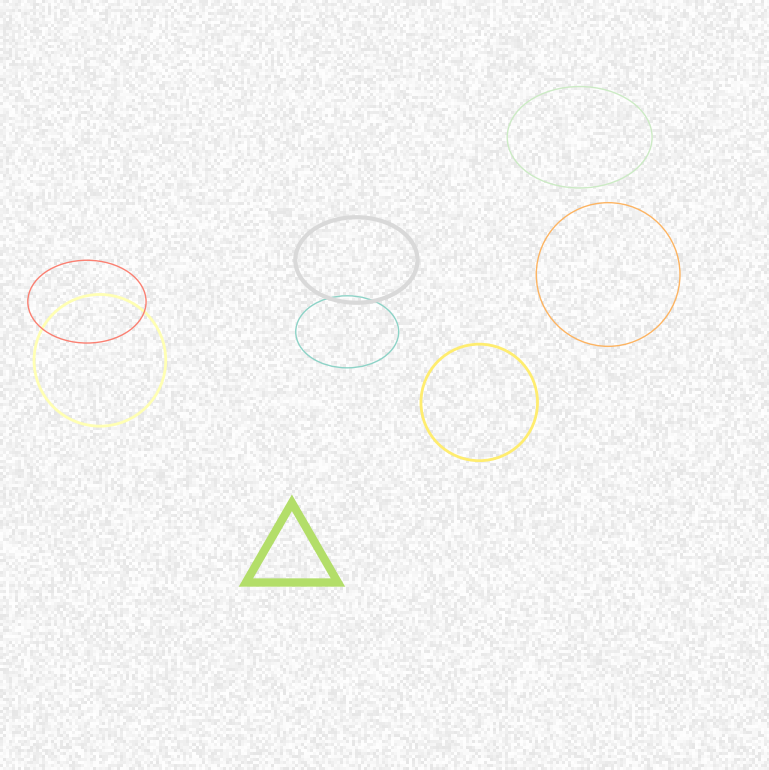[{"shape": "oval", "thickness": 0.5, "radius": 0.33, "center": [0.451, 0.569]}, {"shape": "circle", "thickness": 1, "radius": 0.43, "center": [0.13, 0.532]}, {"shape": "oval", "thickness": 0.5, "radius": 0.38, "center": [0.113, 0.608]}, {"shape": "circle", "thickness": 0.5, "radius": 0.47, "center": [0.79, 0.644]}, {"shape": "triangle", "thickness": 3, "radius": 0.35, "center": [0.379, 0.278]}, {"shape": "oval", "thickness": 1.5, "radius": 0.4, "center": [0.463, 0.662]}, {"shape": "oval", "thickness": 0.5, "radius": 0.47, "center": [0.753, 0.822]}, {"shape": "circle", "thickness": 1, "radius": 0.38, "center": [0.622, 0.477]}]